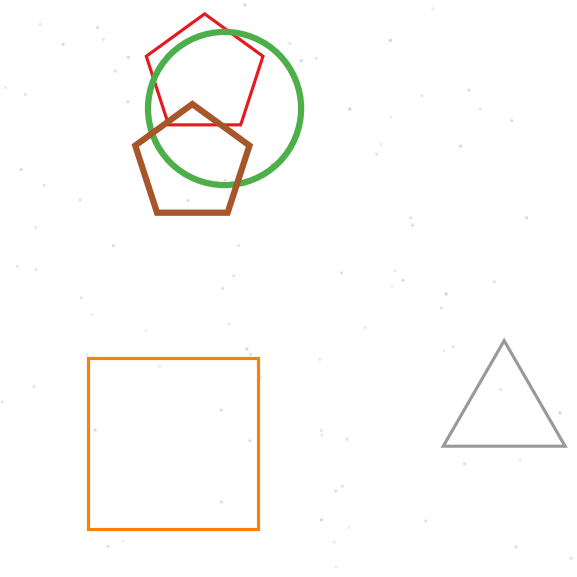[{"shape": "pentagon", "thickness": 1.5, "radius": 0.53, "center": [0.354, 0.869]}, {"shape": "circle", "thickness": 3, "radius": 0.66, "center": [0.389, 0.811]}, {"shape": "square", "thickness": 1.5, "radius": 0.74, "center": [0.3, 0.231]}, {"shape": "pentagon", "thickness": 3, "radius": 0.52, "center": [0.333, 0.715]}, {"shape": "triangle", "thickness": 1.5, "radius": 0.61, "center": [0.873, 0.287]}]